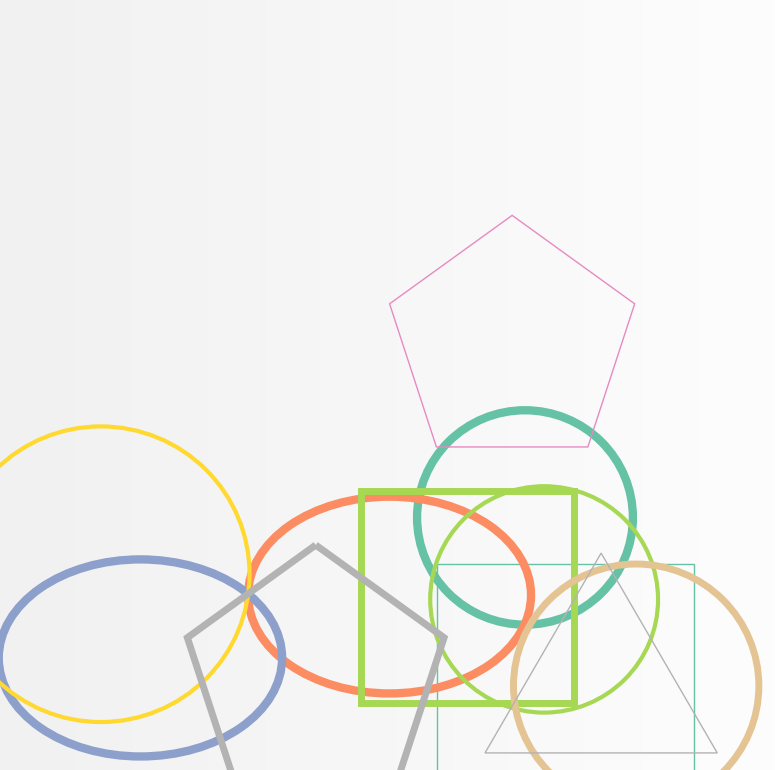[{"shape": "circle", "thickness": 3, "radius": 0.7, "center": [0.677, 0.328]}, {"shape": "square", "thickness": 0.5, "radius": 0.83, "center": [0.73, 0.102]}, {"shape": "oval", "thickness": 3, "radius": 0.91, "center": [0.503, 0.227]}, {"shape": "oval", "thickness": 3, "radius": 0.91, "center": [0.181, 0.146]}, {"shape": "pentagon", "thickness": 0.5, "radius": 0.83, "center": [0.661, 0.554]}, {"shape": "square", "thickness": 2.5, "radius": 0.69, "center": [0.603, 0.225]}, {"shape": "circle", "thickness": 1.5, "radius": 0.74, "center": [0.702, 0.222]}, {"shape": "circle", "thickness": 1.5, "radius": 0.96, "center": [0.13, 0.254]}, {"shape": "circle", "thickness": 2.5, "radius": 0.79, "center": [0.821, 0.109]}, {"shape": "triangle", "thickness": 0.5, "radius": 0.87, "center": [0.776, 0.109]}, {"shape": "pentagon", "thickness": 2.5, "radius": 0.87, "center": [0.407, 0.118]}]